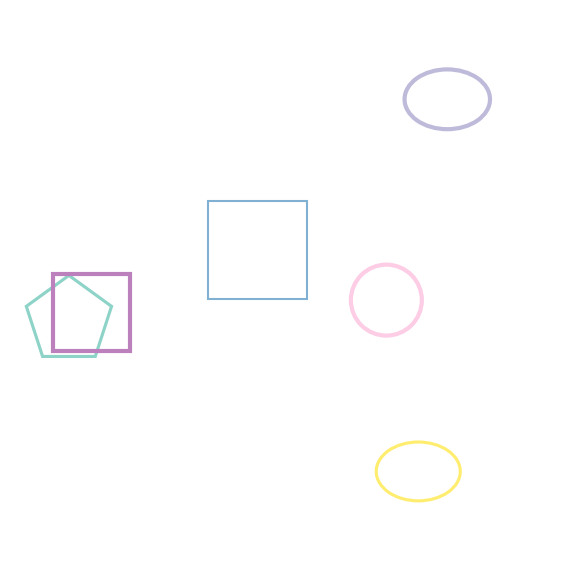[{"shape": "pentagon", "thickness": 1.5, "radius": 0.39, "center": [0.119, 0.445]}, {"shape": "oval", "thickness": 2, "radius": 0.37, "center": [0.775, 0.827]}, {"shape": "square", "thickness": 1, "radius": 0.43, "center": [0.446, 0.566]}, {"shape": "circle", "thickness": 2, "radius": 0.31, "center": [0.669, 0.479]}, {"shape": "square", "thickness": 2, "radius": 0.33, "center": [0.158, 0.457]}, {"shape": "oval", "thickness": 1.5, "radius": 0.36, "center": [0.724, 0.183]}]